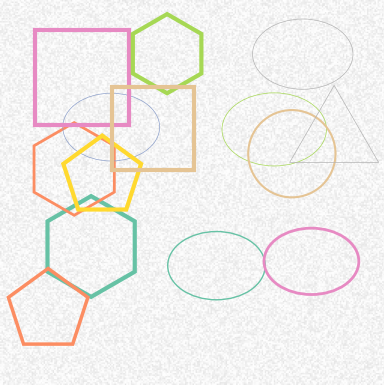[{"shape": "oval", "thickness": 1, "radius": 0.63, "center": [0.562, 0.31]}, {"shape": "hexagon", "thickness": 3, "radius": 0.65, "center": [0.237, 0.36]}, {"shape": "pentagon", "thickness": 2.5, "radius": 0.54, "center": [0.125, 0.194]}, {"shape": "hexagon", "thickness": 2, "radius": 0.6, "center": [0.193, 0.561]}, {"shape": "oval", "thickness": 0.5, "radius": 0.63, "center": [0.289, 0.67]}, {"shape": "oval", "thickness": 2, "radius": 0.62, "center": [0.809, 0.321]}, {"shape": "square", "thickness": 3, "radius": 0.61, "center": [0.213, 0.798]}, {"shape": "oval", "thickness": 0.5, "radius": 0.68, "center": [0.712, 0.664]}, {"shape": "hexagon", "thickness": 3, "radius": 0.51, "center": [0.434, 0.861]}, {"shape": "pentagon", "thickness": 3, "radius": 0.53, "center": [0.266, 0.542]}, {"shape": "circle", "thickness": 1.5, "radius": 0.57, "center": [0.758, 0.601]}, {"shape": "square", "thickness": 3, "radius": 0.54, "center": [0.397, 0.665]}, {"shape": "oval", "thickness": 0.5, "radius": 0.65, "center": [0.786, 0.859]}, {"shape": "triangle", "thickness": 0.5, "radius": 0.67, "center": [0.868, 0.645]}]